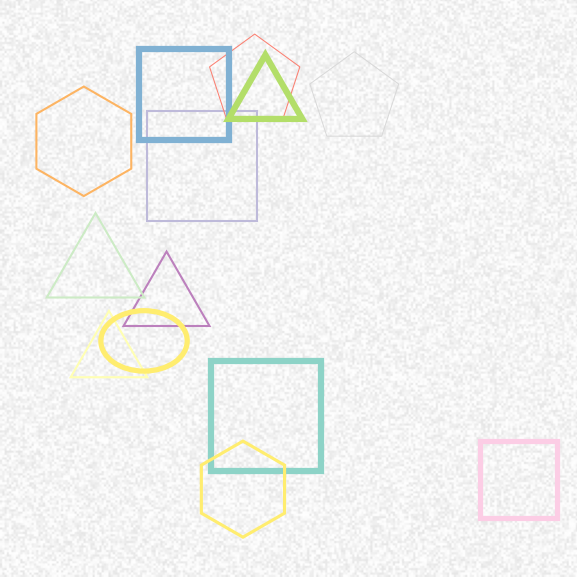[{"shape": "square", "thickness": 3, "radius": 0.48, "center": [0.46, 0.279]}, {"shape": "triangle", "thickness": 1, "radius": 0.38, "center": [0.189, 0.384]}, {"shape": "square", "thickness": 1, "radius": 0.48, "center": [0.349, 0.711]}, {"shape": "pentagon", "thickness": 0.5, "radius": 0.41, "center": [0.441, 0.858]}, {"shape": "square", "thickness": 3, "radius": 0.39, "center": [0.319, 0.836]}, {"shape": "hexagon", "thickness": 1, "radius": 0.47, "center": [0.145, 0.754]}, {"shape": "triangle", "thickness": 3, "radius": 0.37, "center": [0.459, 0.83]}, {"shape": "square", "thickness": 2.5, "radius": 0.33, "center": [0.898, 0.169]}, {"shape": "pentagon", "thickness": 0.5, "radius": 0.4, "center": [0.613, 0.829]}, {"shape": "triangle", "thickness": 1, "radius": 0.43, "center": [0.288, 0.478]}, {"shape": "triangle", "thickness": 1, "radius": 0.49, "center": [0.165, 0.533]}, {"shape": "oval", "thickness": 2.5, "radius": 0.37, "center": [0.249, 0.409]}, {"shape": "hexagon", "thickness": 1.5, "radius": 0.42, "center": [0.421, 0.152]}]